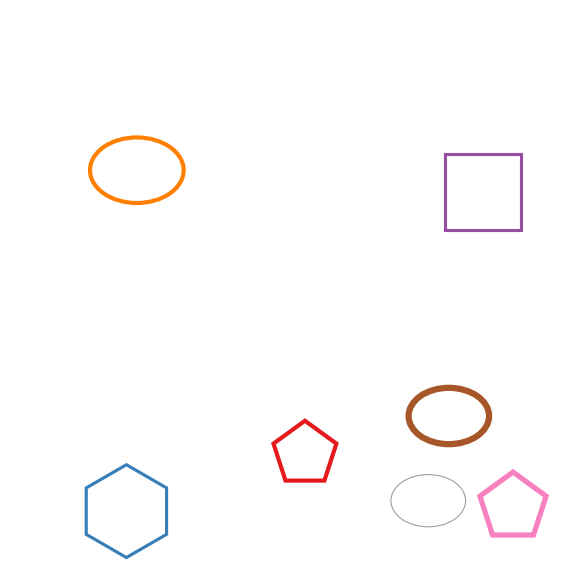[{"shape": "pentagon", "thickness": 2, "radius": 0.29, "center": [0.528, 0.213]}, {"shape": "hexagon", "thickness": 1.5, "radius": 0.4, "center": [0.219, 0.114]}, {"shape": "square", "thickness": 1.5, "radius": 0.33, "center": [0.836, 0.667]}, {"shape": "oval", "thickness": 2, "radius": 0.41, "center": [0.237, 0.704]}, {"shape": "oval", "thickness": 3, "radius": 0.35, "center": [0.777, 0.279]}, {"shape": "pentagon", "thickness": 2.5, "radius": 0.3, "center": [0.888, 0.121]}, {"shape": "oval", "thickness": 0.5, "radius": 0.32, "center": [0.742, 0.132]}]